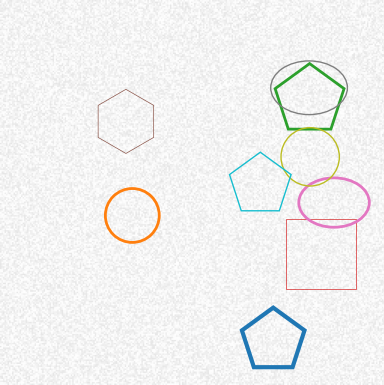[{"shape": "pentagon", "thickness": 3, "radius": 0.43, "center": [0.71, 0.115]}, {"shape": "circle", "thickness": 2, "radius": 0.35, "center": [0.344, 0.44]}, {"shape": "pentagon", "thickness": 2, "radius": 0.47, "center": [0.804, 0.741]}, {"shape": "square", "thickness": 0.5, "radius": 0.45, "center": [0.833, 0.341]}, {"shape": "hexagon", "thickness": 0.5, "radius": 0.42, "center": [0.327, 0.685]}, {"shape": "oval", "thickness": 2, "radius": 0.46, "center": [0.868, 0.474]}, {"shape": "oval", "thickness": 1, "radius": 0.5, "center": [0.803, 0.772]}, {"shape": "circle", "thickness": 1, "radius": 0.38, "center": [0.806, 0.593]}, {"shape": "pentagon", "thickness": 1, "radius": 0.42, "center": [0.676, 0.521]}]